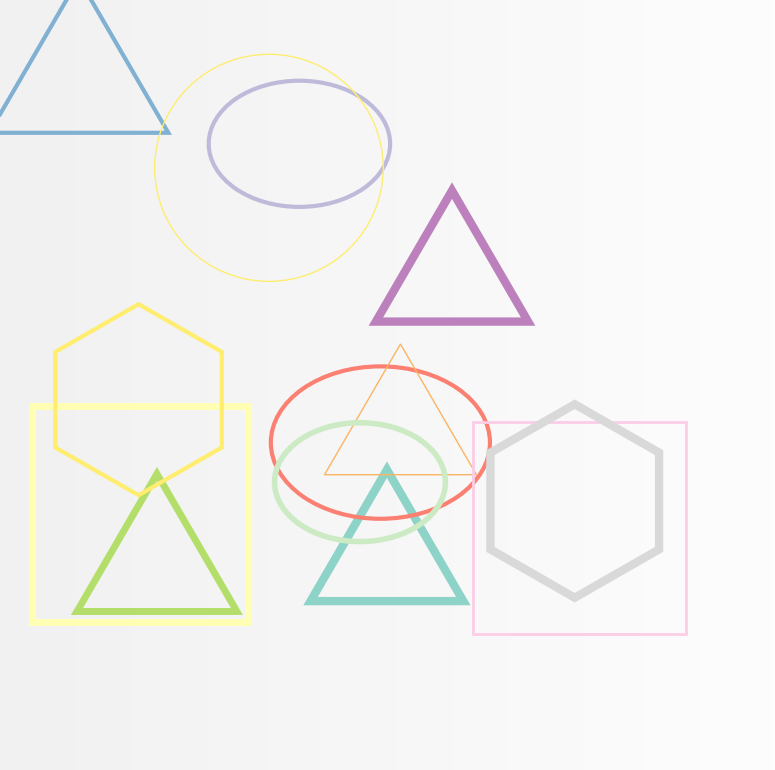[{"shape": "triangle", "thickness": 3, "radius": 0.57, "center": [0.499, 0.276]}, {"shape": "square", "thickness": 2.5, "radius": 0.7, "center": [0.181, 0.332]}, {"shape": "oval", "thickness": 1.5, "radius": 0.59, "center": [0.386, 0.813]}, {"shape": "oval", "thickness": 1.5, "radius": 0.71, "center": [0.491, 0.425]}, {"shape": "triangle", "thickness": 1.5, "radius": 0.67, "center": [0.102, 0.894]}, {"shape": "triangle", "thickness": 0.5, "radius": 0.57, "center": [0.517, 0.44]}, {"shape": "triangle", "thickness": 2.5, "radius": 0.6, "center": [0.202, 0.265]}, {"shape": "square", "thickness": 1, "radius": 0.69, "center": [0.748, 0.314]}, {"shape": "hexagon", "thickness": 3, "radius": 0.63, "center": [0.742, 0.349]}, {"shape": "triangle", "thickness": 3, "radius": 0.57, "center": [0.583, 0.639]}, {"shape": "oval", "thickness": 2, "radius": 0.55, "center": [0.464, 0.374]}, {"shape": "hexagon", "thickness": 1.5, "radius": 0.62, "center": [0.179, 0.481]}, {"shape": "circle", "thickness": 0.5, "radius": 0.74, "center": [0.347, 0.782]}]